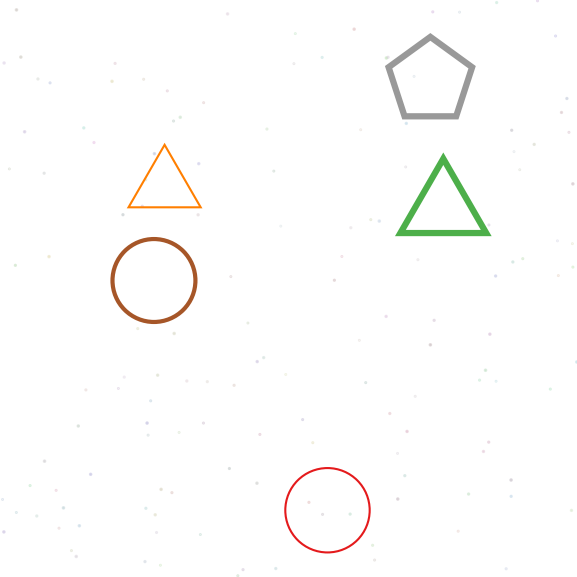[{"shape": "circle", "thickness": 1, "radius": 0.37, "center": [0.567, 0.116]}, {"shape": "triangle", "thickness": 3, "radius": 0.43, "center": [0.768, 0.639]}, {"shape": "triangle", "thickness": 1, "radius": 0.36, "center": [0.285, 0.676]}, {"shape": "circle", "thickness": 2, "radius": 0.36, "center": [0.267, 0.513]}, {"shape": "pentagon", "thickness": 3, "radius": 0.38, "center": [0.745, 0.859]}]